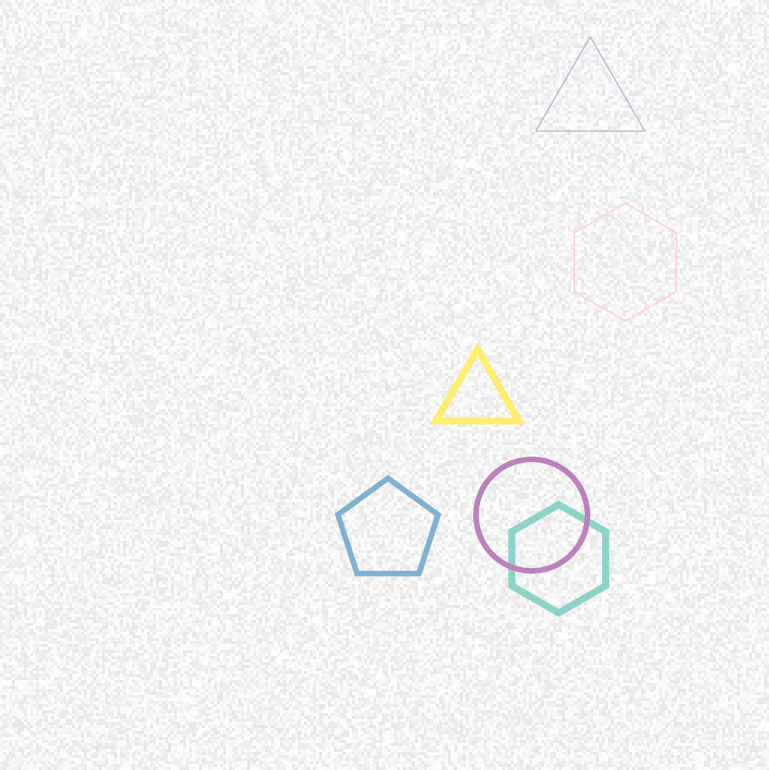[{"shape": "hexagon", "thickness": 2.5, "radius": 0.35, "center": [0.726, 0.274]}, {"shape": "triangle", "thickness": 0.5, "radius": 0.41, "center": [0.767, 0.871]}, {"shape": "pentagon", "thickness": 2, "radius": 0.34, "center": [0.504, 0.31]}, {"shape": "hexagon", "thickness": 0.5, "radius": 0.38, "center": [0.812, 0.66]}, {"shape": "circle", "thickness": 2, "radius": 0.36, "center": [0.691, 0.331]}, {"shape": "triangle", "thickness": 2.5, "radius": 0.31, "center": [0.62, 0.484]}]